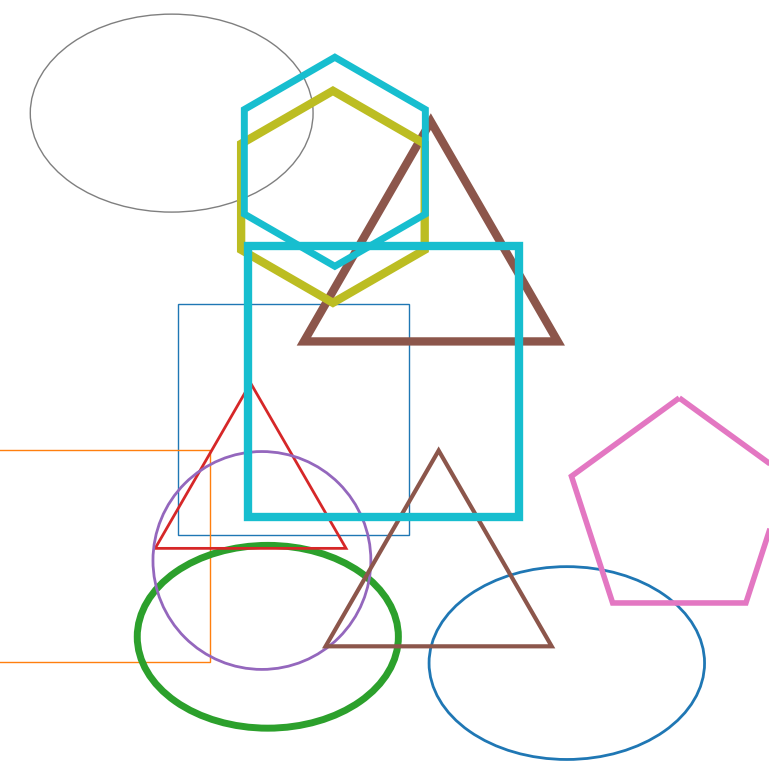[{"shape": "oval", "thickness": 1, "radius": 0.89, "center": [0.736, 0.139]}, {"shape": "square", "thickness": 0.5, "radius": 0.75, "center": [0.382, 0.455]}, {"shape": "square", "thickness": 0.5, "radius": 0.69, "center": [0.136, 0.278]}, {"shape": "oval", "thickness": 2.5, "radius": 0.85, "center": [0.348, 0.173]}, {"shape": "triangle", "thickness": 1, "radius": 0.72, "center": [0.325, 0.359]}, {"shape": "circle", "thickness": 1, "radius": 0.71, "center": [0.34, 0.272]}, {"shape": "triangle", "thickness": 3, "radius": 0.95, "center": [0.56, 0.652]}, {"shape": "triangle", "thickness": 1.5, "radius": 0.85, "center": [0.57, 0.245]}, {"shape": "pentagon", "thickness": 2, "radius": 0.74, "center": [0.882, 0.336]}, {"shape": "oval", "thickness": 0.5, "radius": 0.92, "center": [0.223, 0.853]}, {"shape": "hexagon", "thickness": 3, "radius": 0.69, "center": [0.432, 0.744]}, {"shape": "square", "thickness": 3, "radius": 0.88, "center": [0.498, 0.505]}, {"shape": "hexagon", "thickness": 2.5, "radius": 0.68, "center": [0.435, 0.79]}]